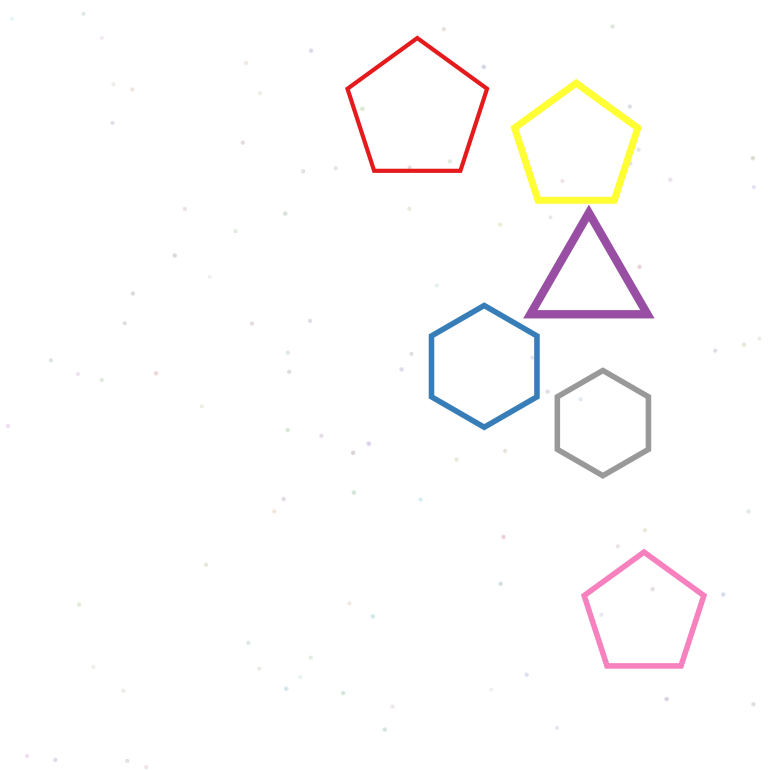[{"shape": "pentagon", "thickness": 1.5, "radius": 0.48, "center": [0.542, 0.855]}, {"shape": "hexagon", "thickness": 2, "radius": 0.4, "center": [0.629, 0.524]}, {"shape": "triangle", "thickness": 3, "radius": 0.44, "center": [0.765, 0.636]}, {"shape": "pentagon", "thickness": 2.5, "radius": 0.42, "center": [0.748, 0.808]}, {"shape": "pentagon", "thickness": 2, "radius": 0.41, "center": [0.836, 0.201]}, {"shape": "hexagon", "thickness": 2, "radius": 0.34, "center": [0.783, 0.451]}]